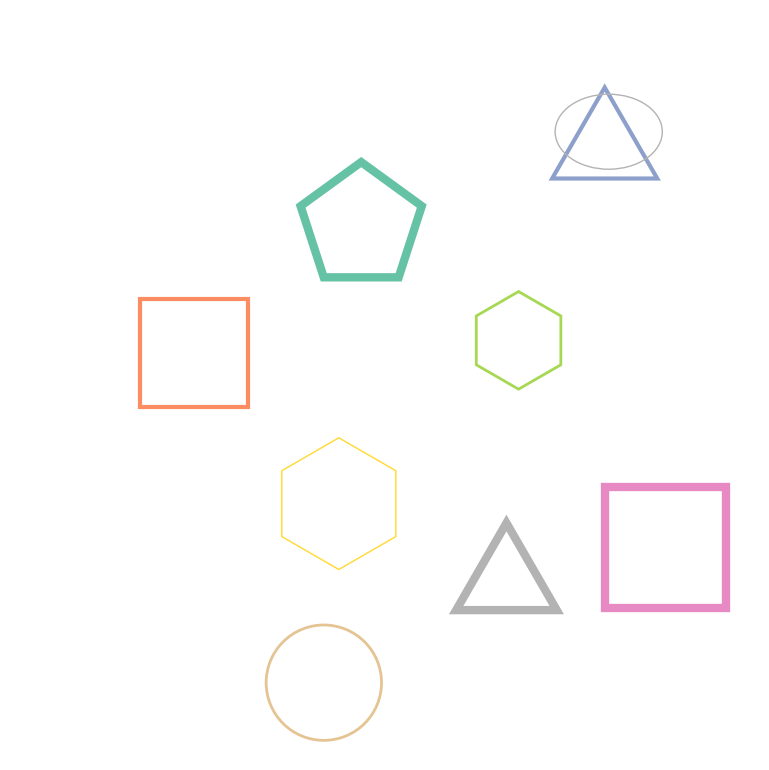[{"shape": "pentagon", "thickness": 3, "radius": 0.41, "center": [0.469, 0.707]}, {"shape": "square", "thickness": 1.5, "radius": 0.35, "center": [0.252, 0.541]}, {"shape": "triangle", "thickness": 1.5, "radius": 0.39, "center": [0.785, 0.808]}, {"shape": "square", "thickness": 3, "radius": 0.39, "center": [0.864, 0.289]}, {"shape": "hexagon", "thickness": 1, "radius": 0.32, "center": [0.673, 0.558]}, {"shape": "hexagon", "thickness": 0.5, "radius": 0.43, "center": [0.44, 0.346]}, {"shape": "circle", "thickness": 1, "radius": 0.37, "center": [0.421, 0.113]}, {"shape": "triangle", "thickness": 3, "radius": 0.38, "center": [0.658, 0.245]}, {"shape": "oval", "thickness": 0.5, "radius": 0.35, "center": [0.791, 0.829]}]